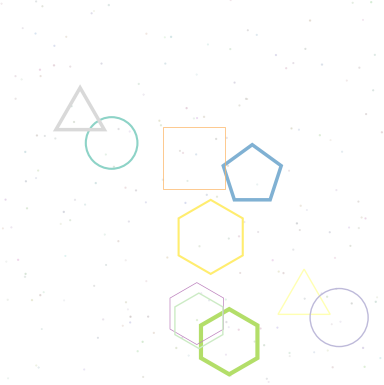[{"shape": "circle", "thickness": 1.5, "radius": 0.34, "center": [0.29, 0.629]}, {"shape": "triangle", "thickness": 1, "radius": 0.39, "center": [0.79, 0.223]}, {"shape": "circle", "thickness": 1, "radius": 0.38, "center": [0.881, 0.175]}, {"shape": "pentagon", "thickness": 2.5, "radius": 0.4, "center": [0.655, 0.545]}, {"shape": "square", "thickness": 0.5, "radius": 0.4, "center": [0.504, 0.589]}, {"shape": "hexagon", "thickness": 3, "radius": 0.42, "center": [0.595, 0.112]}, {"shape": "triangle", "thickness": 2.5, "radius": 0.36, "center": [0.208, 0.7]}, {"shape": "hexagon", "thickness": 0.5, "radius": 0.4, "center": [0.511, 0.186]}, {"shape": "hexagon", "thickness": 1, "radius": 0.36, "center": [0.517, 0.167]}, {"shape": "hexagon", "thickness": 1.5, "radius": 0.48, "center": [0.547, 0.385]}]